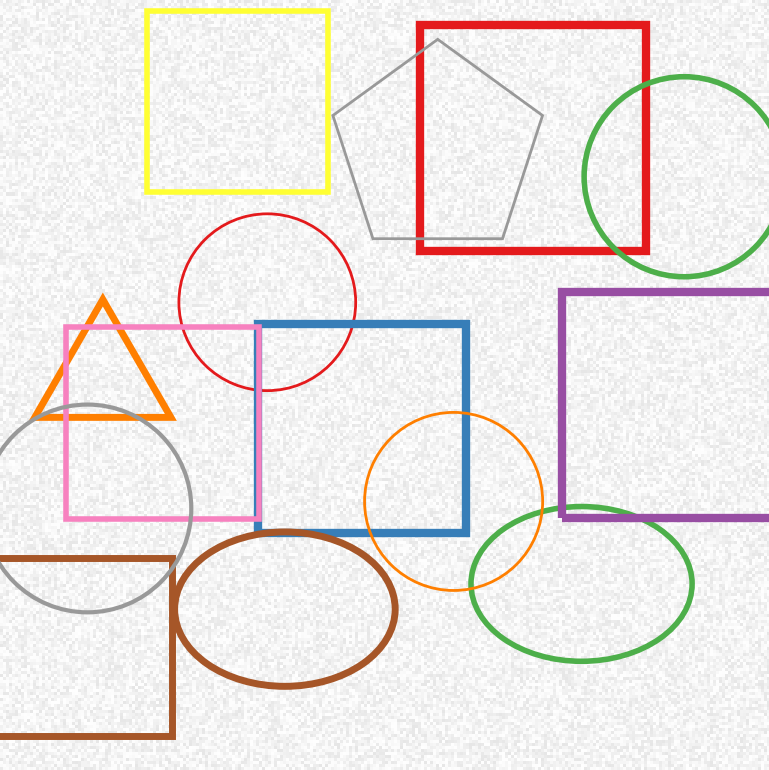[{"shape": "circle", "thickness": 1, "radius": 0.57, "center": [0.347, 0.607]}, {"shape": "square", "thickness": 3, "radius": 0.73, "center": [0.693, 0.821]}, {"shape": "square", "thickness": 3, "radius": 0.68, "center": [0.47, 0.443]}, {"shape": "oval", "thickness": 2, "radius": 0.72, "center": [0.755, 0.242]}, {"shape": "circle", "thickness": 2, "radius": 0.65, "center": [0.888, 0.77]}, {"shape": "square", "thickness": 3, "radius": 0.74, "center": [0.877, 0.474]}, {"shape": "circle", "thickness": 1, "radius": 0.58, "center": [0.589, 0.349]}, {"shape": "triangle", "thickness": 2.5, "radius": 0.51, "center": [0.134, 0.509]}, {"shape": "square", "thickness": 2, "radius": 0.59, "center": [0.309, 0.868]}, {"shape": "square", "thickness": 2.5, "radius": 0.58, "center": [0.108, 0.16]}, {"shape": "oval", "thickness": 2.5, "radius": 0.72, "center": [0.37, 0.209]}, {"shape": "square", "thickness": 2, "radius": 0.63, "center": [0.211, 0.451]}, {"shape": "circle", "thickness": 1.5, "radius": 0.67, "center": [0.114, 0.34]}, {"shape": "pentagon", "thickness": 1, "radius": 0.72, "center": [0.568, 0.806]}]